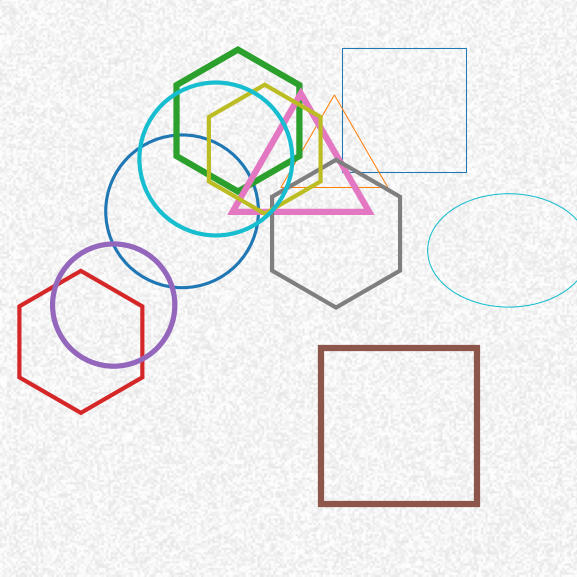[{"shape": "circle", "thickness": 1.5, "radius": 0.66, "center": [0.315, 0.633]}, {"shape": "square", "thickness": 0.5, "radius": 0.54, "center": [0.7, 0.808]}, {"shape": "triangle", "thickness": 0.5, "radius": 0.53, "center": [0.579, 0.728]}, {"shape": "hexagon", "thickness": 3, "radius": 0.61, "center": [0.412, 0.79]}, {"shape": "hexagon", "thickness": 2, "radius": 0.61, "center": [0.14, 0.407]}, {"shape": "circle", "thickness": 2.5, "radius": 0.53, "center": [0.197, 0.471]}, {"shape": "square", "thickness": 3, "radius": 0.68, "center": [0.691, 0.261]}, {"shape": "triangle", "thickness": 3, "radius": 0.68, "center": [0.521, 0.701]}, {"shape": "hexagon", "thickness": 2, "radius": 0.64, "center": [0.582, 0.594]}, {"shape": "hexagon", "thickness": 2, "radius": 0.56, "center": [0.458, 0.741]}, {"shape": "oval", "thickness": 0.5, "radius": 0.7, "center": [0.881, 0.566]}, {"shape": "circle", "thickness": 2, "radius": 0.66, "center": [0.374, 0.724]}]